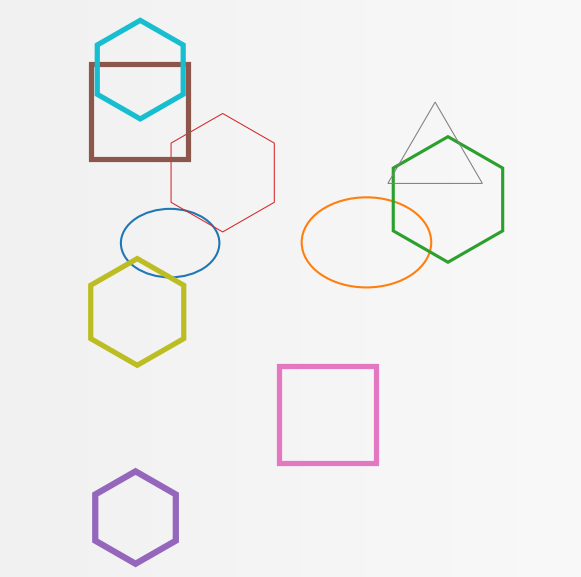[{"shape": "oval", "thickness": 1, "radius": 0.42, "center": [0.293, 0.578]}, {"shape": "oval", "thickness": 1, "radius": 0.56, "center": [0.63, 0.579]}, {"shape": "hexagon", "thickness": 1.5, "radius": 0.54, "center": [0.771, 0.654]}, {"shape": "hexagon", "thickness": 0.5, "radius": 0.51, "center": [0.383, 0.7]}, {"shape": "hexagon", "thickness": 3, "radius": 0.4, "center": [0.233, 0.103]}, {"shape": "square", "thickness": 2.5, "radius": 0.41, "center": [0.24, 0.806]}, {"shape": "square", "thickness": 2.5, "radius": 0.42, "center": [0.563, 0.282]}, {"shape": "triangle", "thickness": 0.5, "radius": 0.47, "center": [0.749, 0.728]}, {"shape": "hexagon", "thickness": 2.5, "radius": 0.46, "center": [0.236, 0.459]}, {"shape": "hexagon", "thickness": 2.5, "radius": 0.43, "center": [0.241, 0.879]}]